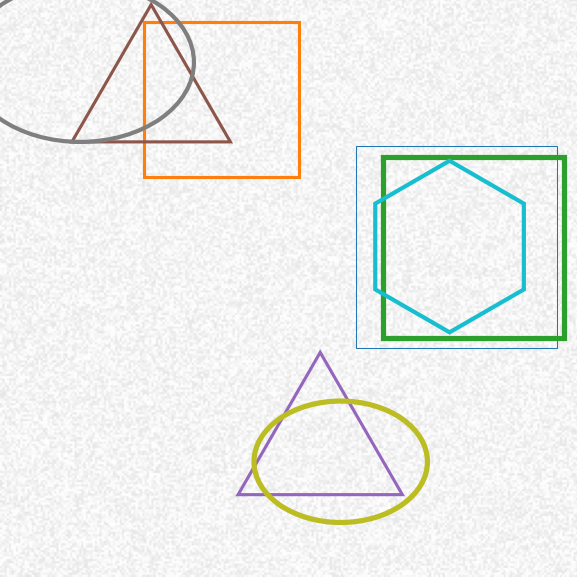[{"shape": "square", "thickness": 0.5, "radius": 0.87, "center": [0.791, 0.571]}, {"shape": "square", "thickness": 1.5, "radius": 0.67, "center": [0.383, 0.827]}, {"shape": "square", "thickness": 2.5, "radius": 0.78, "center": [0.82, 0.571]}, {"shape": "triangle", "thickness": 1.5, "radius": 0.82, "center": [0.554, 0.225]}, {"shape": "triangle", "thickness": 1.5, "radius": 0.79, "center": [0.262, 0.833]}, {"shape": "oval", "thickness": 2, "radius": 0.99, "center": [0.139, 0.891]}, {"shape": "oval", "thickness": 2.5, "radius": 0.75, "center": [0.59, 0.2]}, {"shape": "hexagon", "thickness": 2, "radius": 0.74, "center": [0.778, 0.572]}]